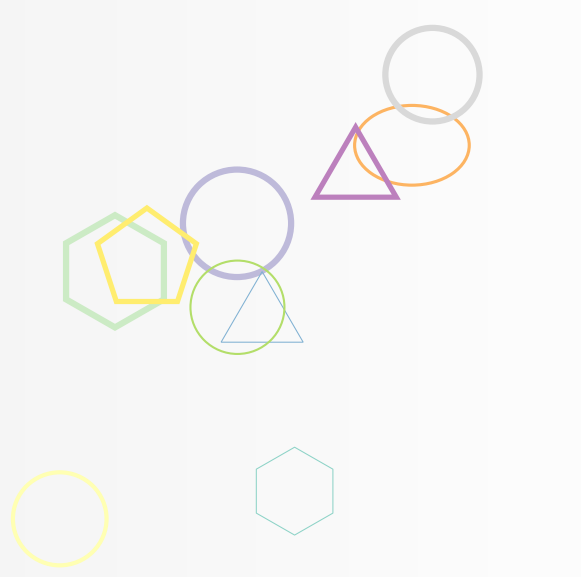[{"shape": "hexagon", "thickness": 0.5, "radius": 0.38, "center": [0.507, 0.149]}, {"shape": "circle", "thickness": 2, "radius": 0.4, "center": [0.103, 0.101]}, {"shape": "circle", "thickness": 3, "radius": 0.47, "center": [0.408, 0.612]}, {"shape": "triangle", "thickness": 0.5, "radius": 0.41, "center": [0.451, 0.447]}, {"shape": "oval", "thickness": 1.5, "radius": 0.49, "center": [0.709, 0.748]}, {"shape": "circle", "thickness": 1, "radius": 0.4, "center": [0.409, 0.467]}, {"shape": "circle", "thickness": 3, "radius": 0.41, "center": [0.744, 0.87]}, {"shape": "triangle", "thickness": 2.5, "radius": 0.4, "center": [0.612, 0.698]}, {"shape": "hexagon", "thickness": 3, "radius": 0.49, "center": [0.198, 0.529]}, {"shape": "pentagon", "thickness": 2.5, "radius": 0.45, "center": [0.253, 0.549]}]